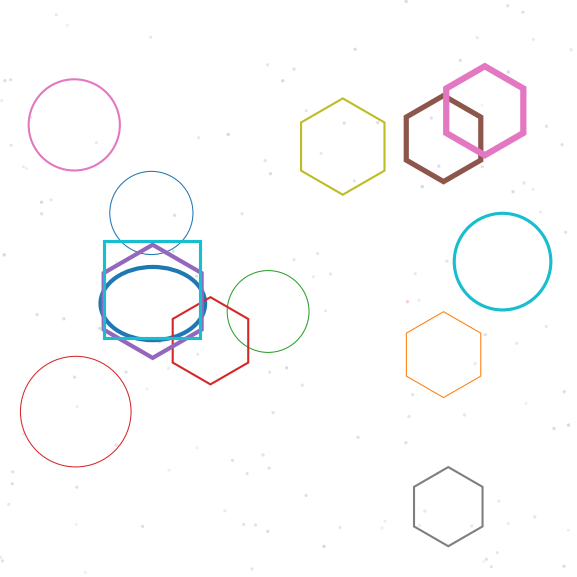[{"shape": "oval", "thickness": 2, "radius": 0.45, "center": [0.265, 0.473]}, {"shape": "circle", "thickness": 0.5, "radius": 0.36, "center": [0.262, 0.63]}, {"shape": "hexagon", "thickness": 0.5, "radius": 0.37, "center": [0.768, 0.385]}, {"shape": "circle", "thickness": 0.5, "radius": 0.35, "center": [0.464, 0.46]}, {"shape": "circle", "thickness": 0.5, "radius": 0.48, "center": [0.131, 0.286]}, {"shape": "hexagon", "thickness": 1, "radius": 0.38, "center": [0.364, 0.409]}, {"shape": "hexagon", "thickness": 2, "radius": 0.49, "center": [0.264, 0.477]}, {"shape": "hexagon", "thickness": 2.5, "radius": 0.37, "center": [0.768, 0.759]}, {"shape": "circle", "thickness": 1, "radius": 0.39, "center": [0.129, 0.783]}, {"shape": "hexagon", "thickness": 3, "radius": 0.39, "center": [0.839, 0.807]}, {"shape": "hexagon", "thickness": 1, "radius": 0.34, "center": [0.776, 0.122]}, {"shape": "hexagon", "thickness": 1, "radius": 0.42, "center": [0.594, 0.745]}, {"shape": "square", "thickness": 1.5, "radius": 0.42, "center": [0.263, 0.498]}, {"shape": "circle", "thickness": 1.5, "radius": 0.42, "center": [0.87, 0.546]}]